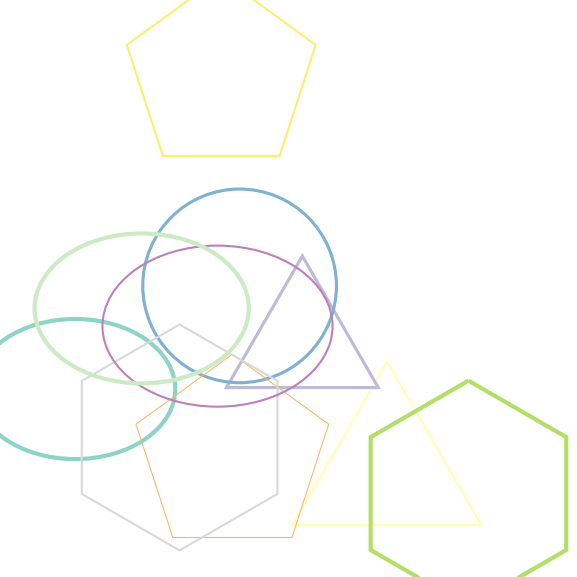[{"shape": "oval", "thickness": 2, "radius": 0.87, "center": [0.13, 0.325]}, {"shape": "triangle", "thickness": 1, "radius": 0.95, "center": [0.67, 0.184]}, {"shape": "triangle", "thickness": 1.5, "radius": 0.76, "center": [0.524, 0.404]}, {"shape": "circle", "thickness": 1.5, "radius": 0.84, "center": [0.415, 0.504]}, {"shape": "pentagon", "thickness": 0.5, "radius": 0.88, "center": [0.402, 0.21]}, {"shape": "hexagon", "thickness": 2, "radius": 0.98, "center": [0.811, 0.144]}, {"shape": "hexagon", "thickness": 1, "radius": 0.98, "center": [0.311, 0.242]}, {"shape": "oval", "thickness": 1, "radius": 1.0, "center": [0.377, 0.434]}, {"shape": "oval", "thickness": 2, "radius": 0.93, "center": [0.245, 0.465]}, {"shape": "pentagon", "thickness": 1, "radius": 0.86, "center": [0.383, 0.868]}]